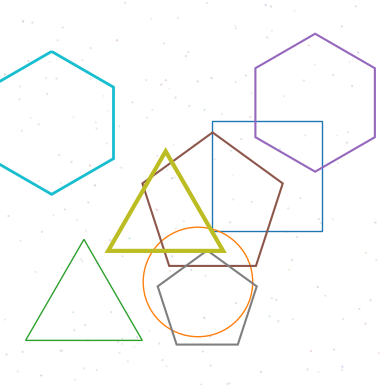[{"shape": "square", "thickness": 1, "radius": 0.71, "center": [0.693, 0.543]}, {"shape": "circle", "thickness": 1, "radius": 0.71, "center": [0.514, 0.268]}, {"shape": "triangle", "thickness": 1, "radius": 0.87, "center": [0.218, 0.203]}, {"shape": "hexagon", "thickness": 1.5, "radius": 0.9, "center": [0.819, 0.733]}, {"shape": "pentagon", "thickness": 1.5, "radius": 0.96, "center": [0.552, 0.464]}, {"shape": "pentagon", "thickness": 1.5, "radius": 0.68, "center": [0.538, 0.214]}, {"shape": "triangle", "thickness": 3, "radius": 0.86, "center": [0.43, 0.435]}, {"shape": "hexagon", "thickness": 2, "radius": 0.93, "center": [0.134, 0.681]}]